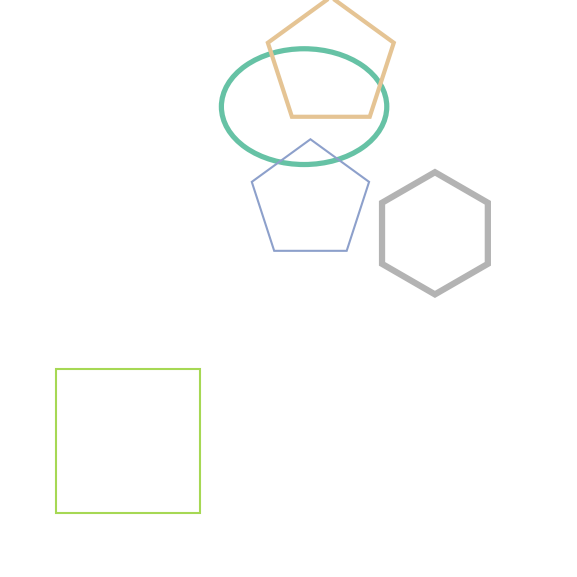[{"shape": "oval", "thickness": 2.5, "radius": 0.72, "center": [0.527, 0.814]}, {"shape": "pentagon", "thickness": 1, "radius": 0.53, "center": [0.538, 0.651]}, {"shape": "square", "thickness": 1, "radius": 0.62, "center": [0.222, 0.235]}, {"shape": "pentagon", "thickness": 2, "radius": 0.57, "center": [0.573, 0.89]}, {"shape": "hexagon", "thickness": 3, "radius": 0.53, "center": [0.753, 0.595]}]